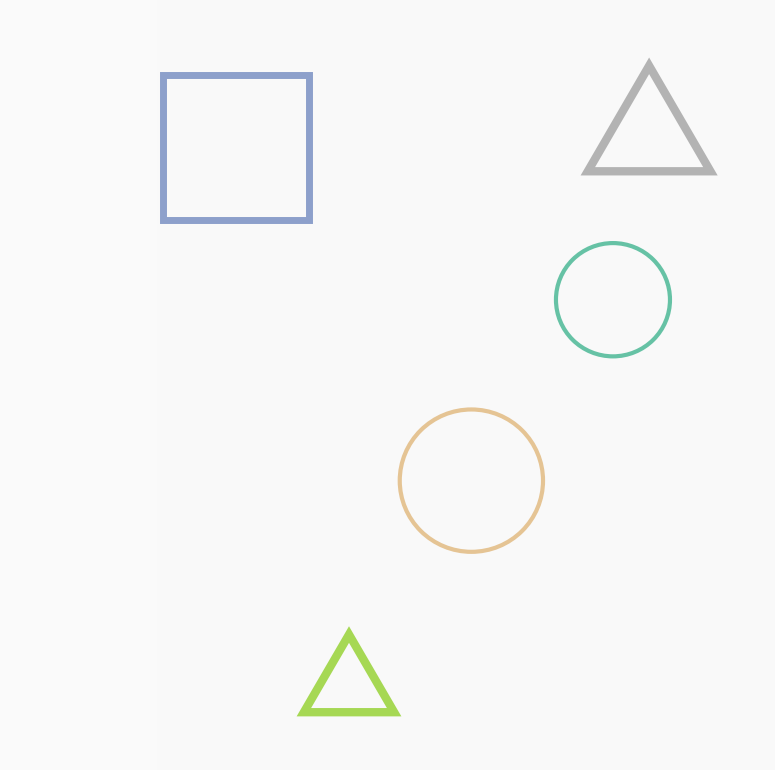[{"shape": "circle", "thickness": 1.5, "radius": 0.37, "center": [0.791, 0.611]}, {"shape": "square", "thickness": 2.5, "radius": 0.47, "center": [0.305, 0.809]}, {"shape": "triangle", "thickness": 3, "radius": 0.34, "center": [0.45, 0.109]}, {"shape": "circle", "thickness": 1.5, "radius": 0.46, "center": [0.608, 0.376]}, {"shape": "triangle", "thickness": 3, "radius": 0.46, "center": [0.838, 0.823]}]